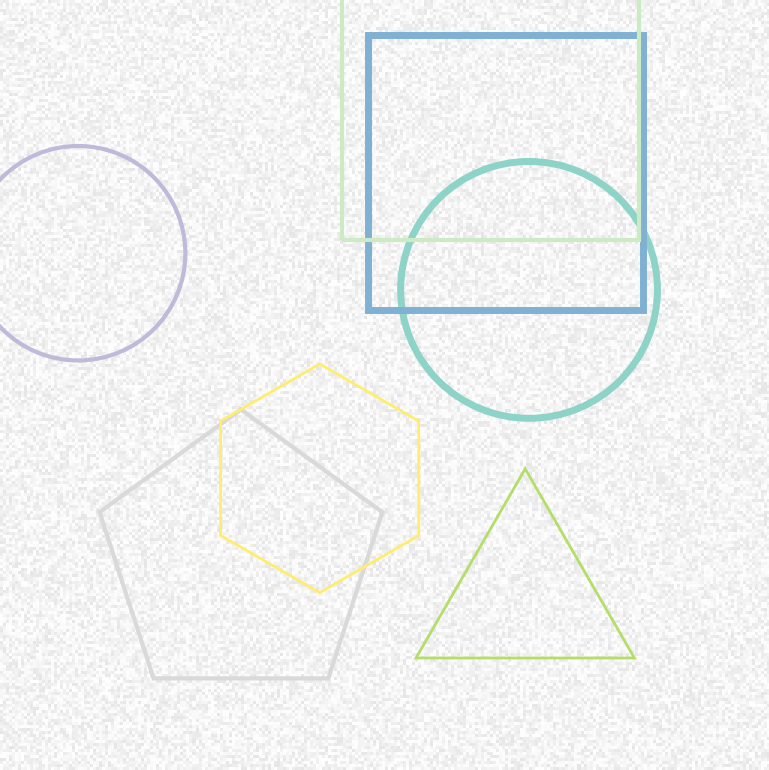[{"shape": "circle", "thickness": 2.5, "radius": 0.83, "center": [0.687, 0.624]}, {"shape": "circle", "thickness": 1.5, "radius": 0.7, "center": [0.101, 0.671]}, {"shape": "square", "thickness": 2.5, "radius": 0.89, "center": [0.657, 0.776]}, {"shape": "triangle", "thickness": 1, "radius": 0.82, "center": [0.682, 0.227]}, {"shape": "pentagon", "thickness": 1.5, "radius": 0.97, "center": [0.313, 0.275]}, {"shape": "square", "thickness": 1.5, "radius": 0.97, "center": [0.637, 0.882]}, {"shape": "hexagon", "thickness": 1, "radius": 0.74, "center": [0.415, 0.379]}]